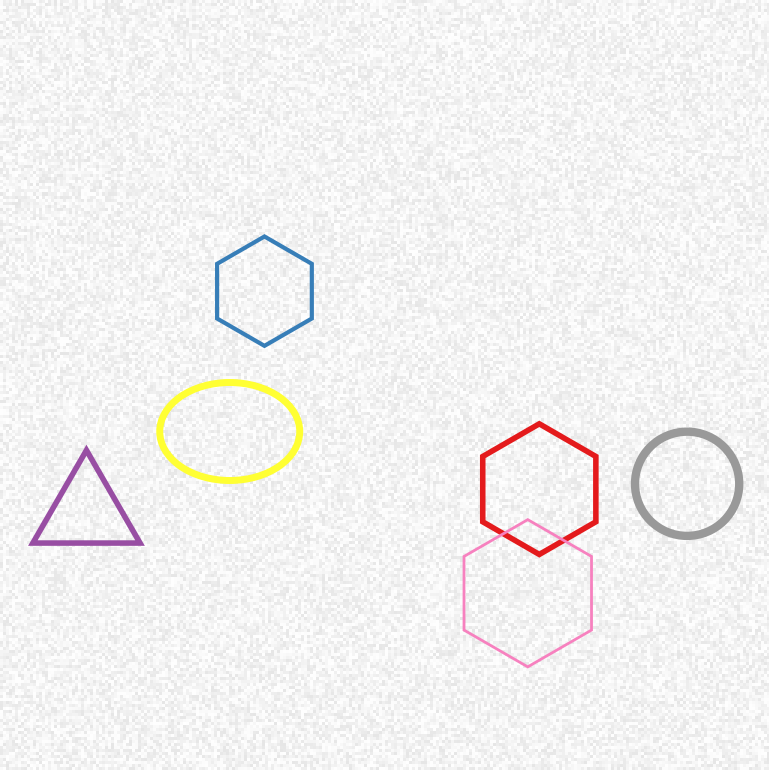[{"shape": "hexagon", "thickness": 2, "radius": 0.42, "center": [0.7, 0.365]}, {"shape": "hexagon", "thickness": 1.5, "radius": 0.36, "center": [0.343, 0.622]}, {"shape": "triangle", "thickness": 2, "radius": 0.4, "center": [0.112, 0.335]}, {"shape": "oval", "thickness": 2.5, "radius": 0.45, "center": [0.298, 0.44]}, {"shape": "hexagon", "thickness": 1, "radius": 0.48, "center": [0.685, 0.23]}, {"shape": "circle", "thickness": 3, "radius": 0.34, "center": [0.892, 0.372]}]